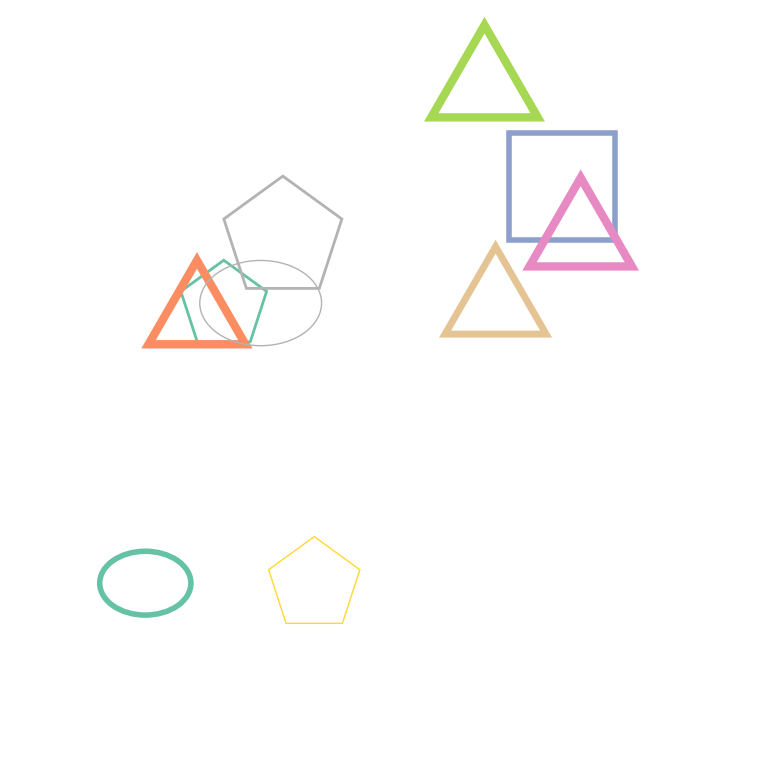[{"shape": "pentagon", "thickness": 1, "radius": 0.29, "center": [0.291, 0.603]}, {"shape": "oval", "thickness": 2, "radius": 0.3, "center": [0.189, 0.243]}, {"shape": "triangle", "thickness": 3, "radius": 0.36, "center": [0.256, 0.589]}, {"shape": "square", "thickness": 2, "radius": 0.35, "center": [0.73, 0.758]}, {"shape": "triangle", "thickness": 3, "radius": 0.38, "center": [0.754, 0.692]}, {"shape": "triangle", "thickness": 3, "radius": 0.4, "center": [0.629, 0.888]}, {"shape": "pentagon", "thickness": 0.5, "radius": 0.31, "center": [0.408, 0.241]}, {"shape": "triangle", "thickness": 2.5, "radius": 0.38, "center": [0.644, 0.604]}, {"shape": "oval", "thickness": 0.5, "radius": 0.4, "center": [0.339, 0.606]}, {"shape": "pentagon", "thickness": 1, "radius": 0.4, "center": [0.367, 0.691]}]